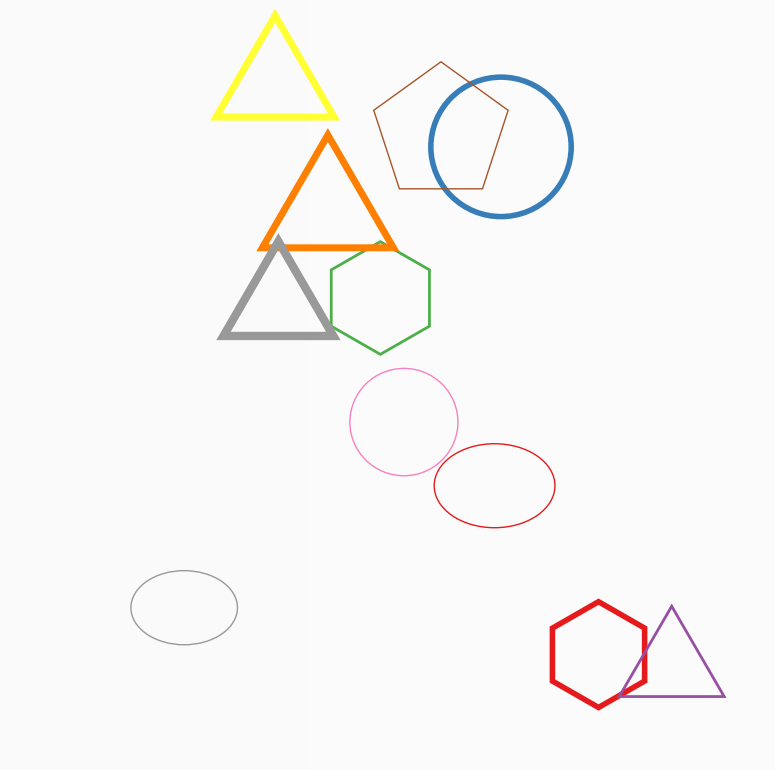[{"shape": "oval", "thickness": 0.5, "radius": 0.39, "center": [0.638, 0.369]}, {"shape": "hexagon", "thickness": 2, "radius": 0.34, "center": [0.772, 0.15]}, {"shape": "circle", "thickness": 2, "radius": 0.45, "center": [0.646, 0.809]}, {"shape": "hexagon", "thickness": 1, "radius": 0.37, "center": [0.491, 0.613]}, {"shape": "triangle", "thickness": 1, "radius": 0.39, "center": [0.867, 0.134]}, {"shape": "triangle", "thickness": 2.5, "radius": 0.49, "center": [0.423, 0.727]}, {"shape": "triangle", "thickness": 2.5, "radius": 0.44, "center": [0.355, 0.892]}, {"shape": "pentagon", "thickness": 0.5, "radius": 0.46, "center": [0.569, 0.829]}, {"shape": "circle", "thickness": 0.5, "radius": 0.35, "center": [0.521, 0.452]}, {"shape": "oval", "thickness": 0.5, "radius": 0.34, "center": [0.238, 0.211]}, {"shape": "triangle", "thickness": 3, "radius": 0.41, "center": [0.359, 0.605]}]